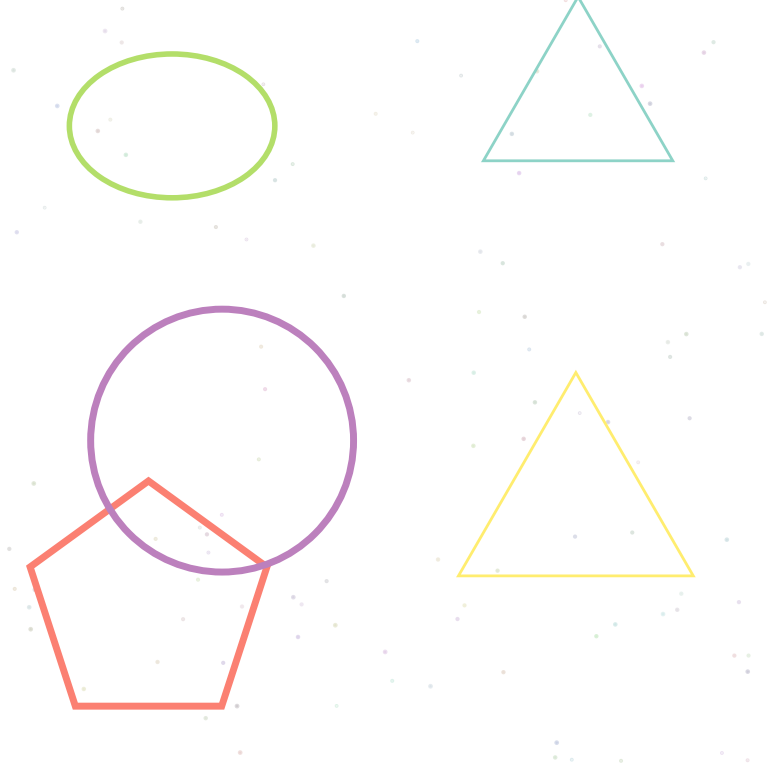[{"shape": "triangle", "thickness": 1, "radius": 0.71, "center": [0.751, 0.862]}, {"shape": "pentagon", "thickness": 2.5, "radius": 0.81, "center": [0.193, 0.214]}, {"shape": "oval", "thickness": 2, "radius": 0.67, "center": [0.224, 0.837]}, {"shape": "circle", "thickness": 2.5, "radius": 0.85, "center": [0.288, 0.428]}, {"shape": "triangle", "thickness": 1, "radius": 0.88, "center": [0.748, 0.34]}]